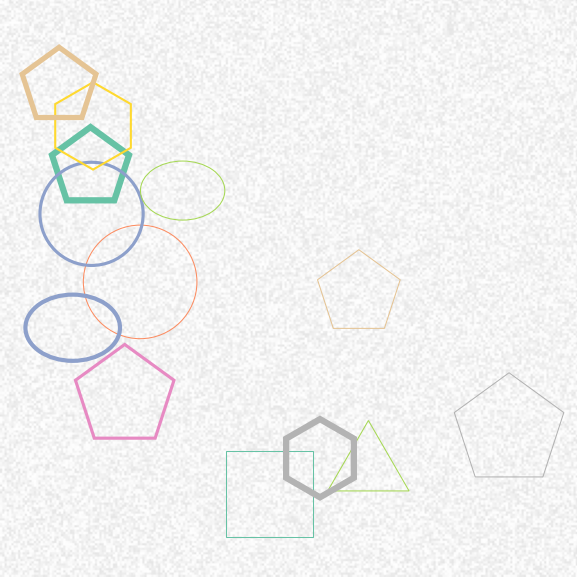[{"shape": "pentagon", "thickness": 3, "radius": 0.35, "center": [0.157, 0.709]}, {"shape": "square", "thickness": 0.5, "radius": 0.37, "center": [0.467, 0.143]}, {"shape": "circle", "thickness": 0.5, "radius": 0.49, "center": [0.243, 0.511]}, {"shape": "circle", "thickness": 1.5, "radius": 0.45, "center": [0.159, 0.629]}, {"shape": "oval", "thickness": 2, "radius": 0.41, "center": [0.126, 0.432]}, {"shape": "pentagon", "thickness": 1.5, "radius": 0.45, "center": [0.216, 0.313]}, {"shape": "triangle", "thickness": 0.5, "radius": 0.41, "center": [0.638, 0.19]}, {"shape": "oval", "thickness": 0.5, "radius": 0.37, "center": [0.316, 0.669]}, {"shape": "hexagon", "thickness": 1, "radius": 0.38, "center": [0.161, 0.781]}, {"shape": "pentagon", "thickness": 2.5, "radius": 0.34, "center": [0.102, 0.85]}, {"shape": "pentagon", "thickness": 0.5, "radius": 0.38, "center": [0.621, 0.491]}, {"shape": "hexagon", "thickness": 3, "radius": 0.34, "center": [0.554, 0.206]}, {"shape": "pentagon", "thickness": 0.5, "radius": 0.5, "center": [0.881, 0.254]}]